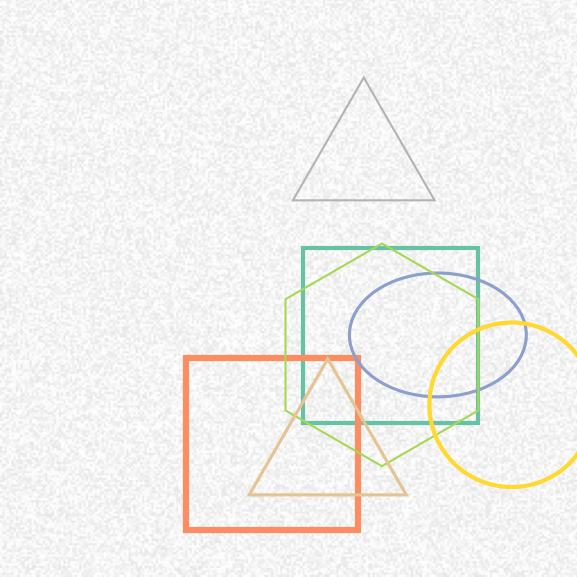[{"shape": "square", "thickness": 2, "radius": 0.76, "center": [0.676, 0.418]}, {"shape": "square", "thickness": 3, "radius": 0.75, "center": [0.471, 0.231]}, {"shape": "oval", "thickness": 1.5, "radius": 0.77, "center": [0.758, 0.419]}, {"shape": "hexagon", "thickness": 1, "radius": 0.96, "center": [0.661, 0.385]}, {"shape": "circle", "thickness": 2, "radius": 0.71, "center": [0.886, 0.298]}, {"shape": "triangle", "thickness": 1.5, "radius": 0.78, "center": [0.568, 0.221]}, {"shape": "triangle", "thickness": 1, "radius": 0.71, "center": [0.63, 0.723]}]